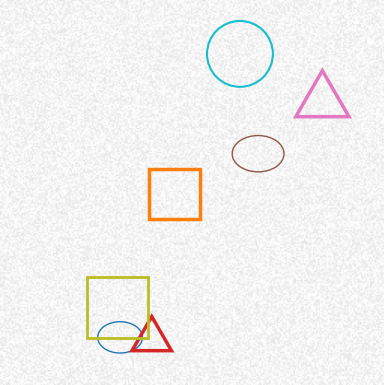[{"shape": "oval", "thickness": 1, "radius": 0.29, "center": [0.312, 0.124]}, {"shape": "square", "thickness": 2.5, "radius": 0.33, "center": [0.453, 0.496]}, {"shape": "triangle", "thickness": 2.5, "radius": 0.3, "center": [0.394, 0.119]}, {"shape": "oval", "thickness": 1, "radius": 0.34, "center": [0.67, 0.601]}, {"shape": "triangle", "thickness": 2.5, "radius": 0.4, "center": [0.837, 0.737]}, {"shape": "square", "thickness": 2, "radius": 0.4, "center": [0.305, 0.201]}, {"shape": "circle", "thickness": 1.5, "radius": 0.43, "center": [0.623, 0.86]}]